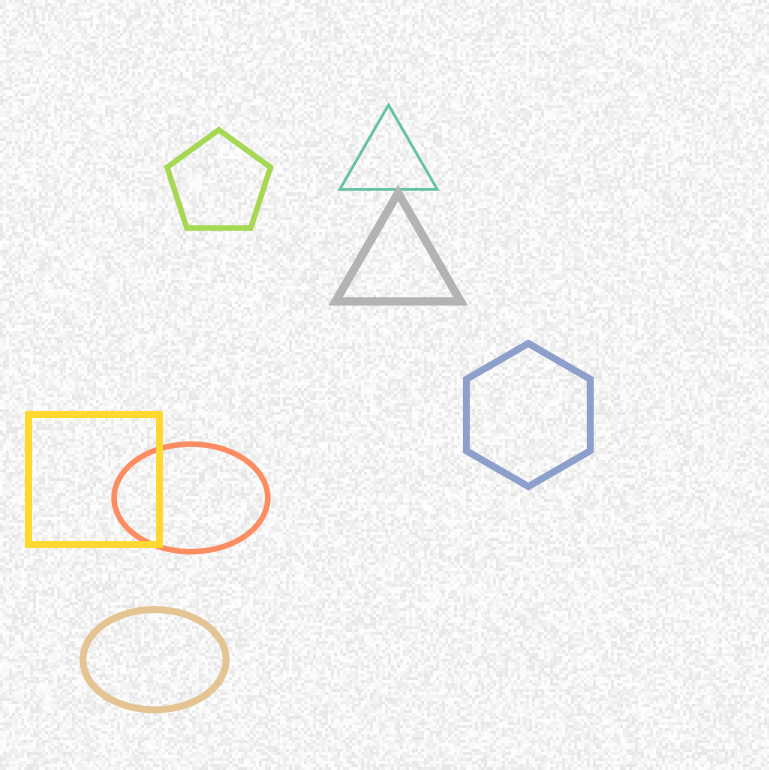[{"shape": "triangle", "thickness": 1, "radius": 0.37, "center": [0.505, 0.791]}, {"shape": "oval", "thickness": 2, "radius": 0.5, "center": [0.248, 0.353]}, {"shape": "hexagon", "thickness": 2.5, "radius": 0.46, "center": [0.686, 0.461]}, {"shape": "pentagon", "thickness": 2, "radius": 0.35, "center": [0.284, 0.761]}, {"shape": "square", "thickness": 2.5, "radius": 0.42, "center": [0.121, 0.378]}, {"shape": "oval", "thickness": 2.5, "radius": 0.46, "center": [0.201, 0.143]}, {"shape": "triangle", "thickness": 3, "radius": 0.47, "center": [0.517, 0.655]}]